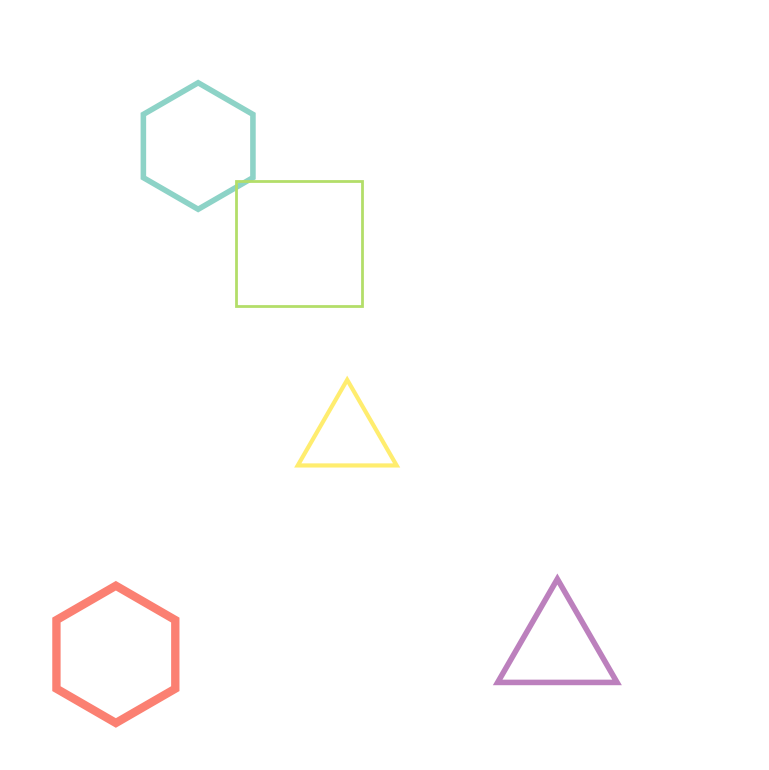[{"shape": "hexagon", "thickness": 2, "radius": 0.41, "center": [0.257, 0.81]}, {"shape": "hexagon", "thickness": 3, "radius": 0.45, "center": [0.15, 0.15]}, {"shape": "square", "thickness": 1, "radius": 0.41, "center": [0.388, 0.684]}, {"shape": "triangle", "thickness": 2, "radius": 0.45, "center": [0.724, 0.158]}, {"shape": "triangle", "thickness": 1.5, "radius": 0.37, "center": [0.451, 0.433]}]